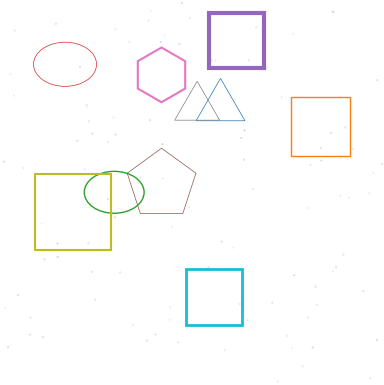[{"shape": "triangle", "thickness": 0.5, "radius": 0.37, "center": [0.573, 0.723]}, {"shape": "square", "thickness": 1, "radius": 0.38, "center": [0.832, 0.671]}, {"shape": "oval", "thickness": 1, "radius": 0.39, "center": [0.297, 0.501]}, {"shape": "oval", "thickness": 0.5, "radius": 0.41, "center": [0.169, 0.833]}, {"shape": "square", "thickness": 3, "radius": 0.36, "center": [0.615, 0.895]}, {"shape": "pentagon", "thickness": 0.5, "radius": 0.47, "center": [0.42, 0.521]}, {"shape": "hexagon", "thickness": 1.5, "radius": 0.36, "center": [0.419, 0.806]}, {"shape": "triangle", "thickness": 0.5, "radius": 0.34, "center": [0.512, 0.722]}, {"shape": "square", "thickness": 1.5, "radius": 0.49, "center": [0.189, 0.45]}, {"shape": "square", "thickness": 2, "radius": 0.36, "center": [0.556, 0.228]}]